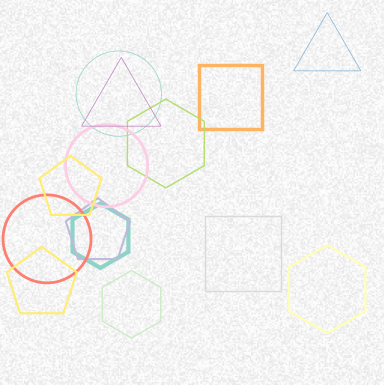[{"shape": "hexagon", "thickness": 3, "radius": 0.42, "center": [0.261, 0.388]}, {"shape": "circle", "thickness": 0.5, "radius": 0.55, "center": [0.308, 0.757]}, {"shape": "hexagon", "thickness": 1.5, "radius": 0.57, "center": [0.85, 0.249]}, {"shape": "pentagon", "thickness": 1.5, "radius": 0.44, "center": [0.254, 0.398]}, {"shape": "circle", "thickness": 2, "radius": 0.57, "center": [0.122, 0.38]}, {"shape": "triangle", "thickness": 0.5, "radius": 0.5, "center": [0.85, 0.866]}, {"shape": "square", "thickness": 2.5, "radius": 0.41, "center": [0.599, 0.749]}, {"shape": "hexagon", "thickness": 1, "radius": 0.58, "center": [0.431, 0.627]}, {"shape": "circle", "thickness": 2, "radius": 0.53, "center": [0.277, 0.57]}, {"shape": "square", "thickness": 1, "radius": 0.49, "center": [0.63, 0.341]}, {"shape": "triangle", "thickness": 0.5, "radius": 0.6, "center": [0.315, 0.732]}, {"shape": "hexagon", "thickness": 1, "radius": 0.44, "center": [0.342, 0.21]}, {"shape": "pentagon", "thickness": 1.5, "radius": 0.48, "center": [0.108, 0.264]}, {"shape": "pentagon", "thickness": 1.5, "radius": 0.42, "center": [0.183, 0.511]}]